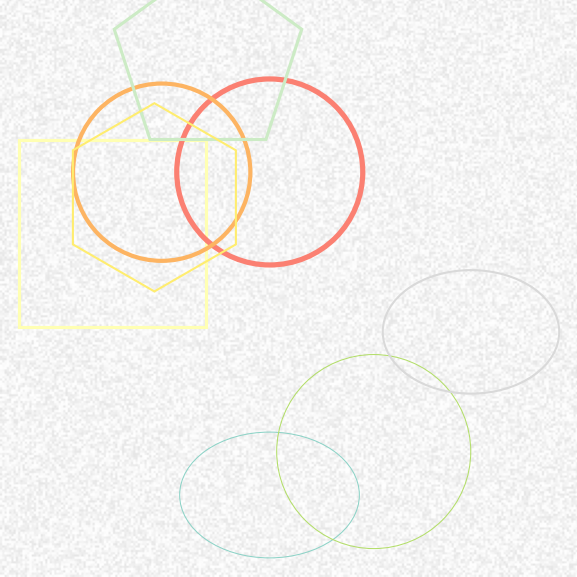[{"shape": "oval", "thickness": 0.5, "radius": 0.78, "center": [0.467, 0.142]}, {"shape": "square", "thickness": 1.5, "radius": 0.81, "center": [0.194, 0.594]}, {"shape": "circle", "thickness": 2.5, "radius": 0.81, "center": [0.467, 0.701]}, {"shape": "circle", "thickness": 2, "radius": 0.77, "center": [0.28, 0.701]}, {"shape": "circle", "thickness": 0.5, "radius": 0.84, "center": [0.647, 0.217]}, {"shape": "oval", "thickness": 1, "radius": 0.76, "center": [0.816, 0.424]}, {"shape": "pentagon", "thickness": 1.5, "radius": 0.85, "center": [0.36, 0.896]}, {"shape": "hexagon", "thickness": 1, "radius": 0.81, "center": [0.267, 0.657]}]